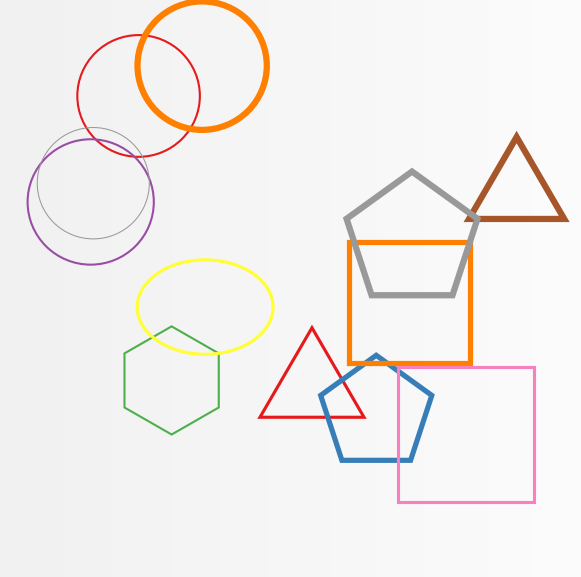[{"shape": "circle", "thickness": 1, "radius": 0.53, "center": [0.238, 0.833]}, {"shape": "triangle", "thickness": 1.5, "radius": 0.52, "center": [0.537, 0.328]}, {"shape": "pentagon", "thickness": 2.5, "radius": 0.5, "center": [0.647, 0.283]}, {"shape": "hexagon", "thickness": 1, "radius": 0.47, "center": [0.295, 0.34]}, {"shape": "circle", "thickness": 1, "radius": 0.54, "center": [0.156, 0.649]}, {"shape": "square", "thickness": 2.5, "radius": 0.52, "center": [0.705, 0.476]}, {"shape": "circle", "thickness": 3, "radius": 0.56, "center": [0.348, 0.885]}, {"shape": "oval", "thickness": 1.5, "radius": 0.58, "center": [0.353, 0.467]}, {"shape": "triangle", "thickness": 3, "radius": 0.47, "center": [0.889, 0.667]}, {"shape": "square", "thickness": 1.5, "radius": 0.58, "center": [0.802, 0.247]}, {"shape": "pentagon", "thickness": 3, "radius": 0.59, "center": [0.709, 0.584]}, {"shape": "circle", "thickness": 0.5, "radius": 0.48, "center": [0.16, 0.682]}]